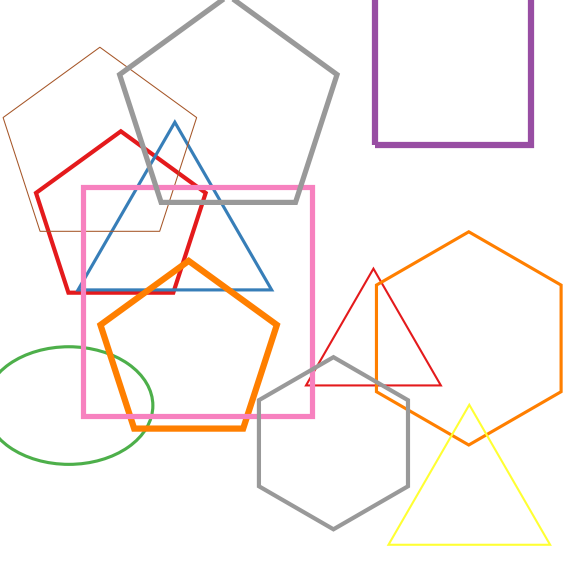[{"shape": "triangle", "thickness": 1, "radius": 0.67, "center": [0.647, 0.399]}, {"shape": "pentagon", "thickness": 2, "radius": 0.77, "center": [0.209, 0.617]}, {"shape": "triangle", "thickness": 1.5, "radius": 0.97, "center": [0.303, 0.594]}, {"shape": "oval", "thickness": 1.5, "radius": 0.73, "center": [0.119, 0.297]}, {"shape": "square", "thickness": 3, "radius": 0.68, "center": [0.785, 0.883]}, {"shape": "pentagon", "thickness": 3, "radius": 0.8, "center": [0.327, 0.387]}, {"shape": "hexagon", "thickness": 1.5, "radius": 0.92, "center": [0.812, 0.413]}, {"shape": "triangle", "thickness": 1, "radius": 0.81, "center": [0.813, 0.137]}, {"shape": "pentagon", "thickness": 0.5, "radius": 0.88, "center": [0.173, 0.741]}, {"shape": "square", "thickness": 2.5, "radius": 0.99, "center": [0.342, 0.477]}, {"shape": "pentagon", "thickness": 2.5, "radius": 0.99, "center": [0.395, 0.809]}, {"shape": "hexagon", "thickness": 2, "radius": 0.75, "center": [0.577, 0.232]}]